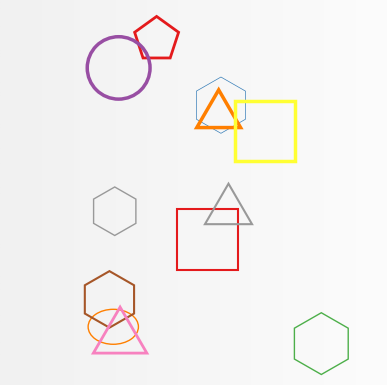[{"shape": "pentagon", "thickness": 2, "radius": 0.3, "center": [0.404, 0.898]}, {"shape": "square", "thickness": 1.5, "radius": 0.4, "center": [0.535, 0.378]}, {"shape": "hexagon", "thickness": 0.5, "radius": 0.37, "center": [0.57, 0.727]}, {"shape": "hexagon", "thickness": 1, "radius": 0.4, "center": [0.829, 0.107]}, {"shape": "circle", "thickness": 2.5, "radius": 0.41, "center": [0.306, 0.824]}, {"shape": "oval", "thickness": 1, "radius": 0.32, "center": [0.292, 0.151]}, {"shape": "triangle", "thickness": 2.5, "radius": 0.33, "center": [0.564, 0.701]}, {"shape": "square", "thickness": 2.5, "radius": 0.39, "center": [0.685, 0.66]}, {"shape": "hexagon", "thickness": 1.5, "radius": 0.37, "center": [0.282, 0.222]}, {"shape": "triangle", "thickness": 2, "radius": 0.4, "center": [0.31, 0.123]}, {"shape": "triangle", "thickness": 1.5, "radius": 0.35, "center": [0.59, 0.453]}, {"shape": "hexagon", "thickness": 1, "radius": 0.32, "center": [0.296, 0.451]}]